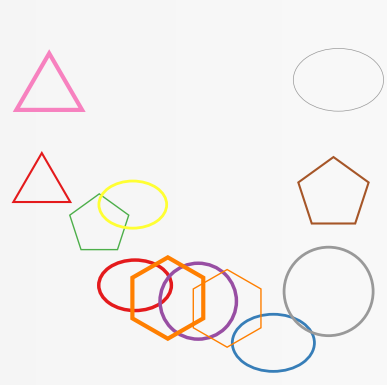[{"shape": "triangle", "thickness": 1.5, "radius": 0.42, "center": [0.108, 0.518]}, {"shape": "oval", "thickness": 2.5, "radius": 0.47, "center": [0.349, 0.259]}, {"shape": "oval", "thickness": 2, "radius": 0.53, "center": [0.705, 0.11]}, {"shape": "pentagon", "thickness": 1, "radius": 0.4, "center": [0.256, 0.416]}, {"shape": "circle", "thickness": 2.5, "radius": 0.49, "center": [0.512, 0.218]}, {"shape": "hexagon", "thickness": 3, "radius": 0.53, "center": [0.433, 0.226]}, {"shape": "hexagon", "thickness": 1, "radius": 0.5, "center": [0.586, 0.199]}, {"shape": "oval", "thickness": 2, "radius": 0.44, "center": [0.343, 0.469]}, {"shape": "pentagon", "thickness": 1.5, "radius": 0.48, "center": [0.861, 0.497]}, {"shape": "triangle", "thickness": 3, "radius": 0.49, "center": [0.127, 0.764]}, {"shape": "oval", "thickness": 0.5, "radius": 0.58, "center": [0.873, 0.793]}, {"shape": "circle", "thickness": 2, "radius": 0.57, "center": [0.848, 0.243]}]